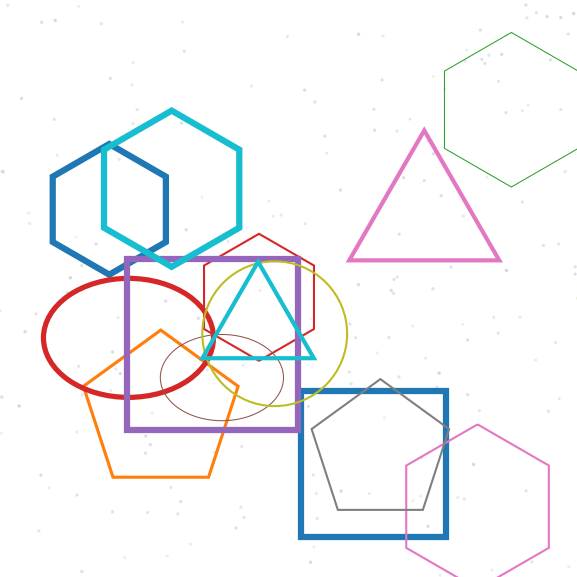[{"shape": "hexagon", "thickness": 3, "radius": 0.57, "center": [0.189, 0.637]}, {"shape": "square", "thickness": 3, "radius": 0.63, "center": [0.647, 0.195]}, {"shape": "pentagon", "thickness": 1.5, "radius": 0.7, "center": [0.278, 0.287]}, {"shape": "hexagon", "thickness": 0.5, "radius": 0.67, "center": [0.885, 0.809]}, {"shape": "oval", "thickness": 2.5, "radius": 0.74, "center": [0.222, 0.414]}, {"shape": "hexagon", "thickness": 1, "radius": 0.55, "center": [0.448, 0.484]}, {"shape": "square", "thickness": 3, "radius": 0.74, "center": [0.368, 0.402]}, {"shape": "oval", "thickness": 0.5, "radius": 0.53, "center": [0.384, 0.345]}, {"shape": "hexagon", "thickness": 1, "radius": 0.71, "center": [0.827, 0.122]}, {"shape": "triangle", "thickness": 2, "radius": 0.75, "center": [0.735, 0.623]}, {"shape": "pentagon", "thickness": 1, "radius": 0.63, "center": [0.659, 0.217]}, {"shape": "circle", "thickness": 1, "radius": 0.63, "center": [0.476, 0.421]}, {"shape": "triangle", "thickness": 2, "radius": 0.56, "center": [0.447, 0.435]}, {"shape": "hexagon", "thickness": 3, "radius": 0.68, "center": [0.297, 0.672]}]